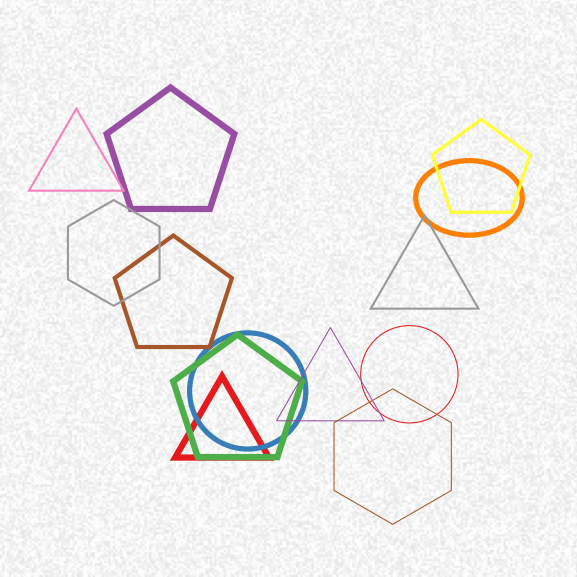[{"shape": "circle", "thickness": 0.5, "radius": 0.42, "center": [0.709, 0.351]}, {"shape": "triangle", "thickness": 3, "radius": 0.47, "center": [0.385, 0.254]}, {"shape": "circle", "thickness": 2.5, "radius": 0.5, "center": [0.429, 0.322]}, {"shape": "pentagon", "thickness": 3, "radius": 0.59, "center": [0.411, 0.303]}, {"shape": "pentagon", "thickness": 3, "radius": 0.58, "center": [0.295, 0.731]}, {"shape": "triangle", "thickness": 0.5, "radius": 0.54, "center": [0.572, 0.324]}, {"shape": "oval", "thickness": 2.5, "radius": 0.46, "center": [0.812, 0.656]}, {"shape": "pentagon", "thickness": 1.5, "radius": 0.44, "center": [0.833, 0.704]}, {"shape": "hexagon", "thickness": 0.5, "radius": 0.59, "center": [0.68, 0.209]}, {"shape": "pentagon", "thickness": 2, "radius": 0.53, "center": [0.3, 0.485]}, {"shape": "triangle", "thickness": 1, "radius": 0.47, "center": [0.132, 0.716]}, {"shape": "hexagon", "thickness": 1, "radius": 0.46, "center": [0.197, 0.561]}, {"shape": "triangle", "thickness": 1, "radius": 0.54, "center": [0.735, 0.518]}]